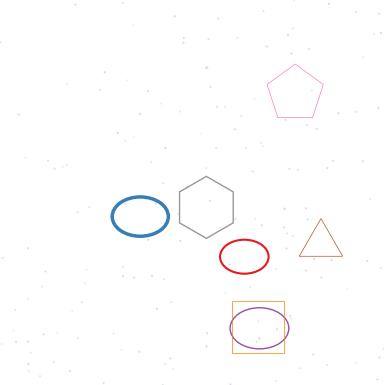[{"shape": "oval", "thickness": 1.5, "radius": 0.32, "center": [0.635, 0.333]}, {"shape": "oval", "thickness": 2.5, "radius": 0.36, "center": [0.364, 0.437]}, {"shape": "oval", "thickness": 1, "radius": 0.38, "center": [0.674, 0.147]}, {"shape": "square", "thickness": 0.5, "radius": 0.34, "center": [0.67, 0.15]}, {"shape": "triangle", "thickness": 0.5, "radius": 0.33, "center": [0.834, 0.367]}, {"shape": "pentagon", "thickness": 0.5, "radius": 0.38, "center": [0.767, 0.757]}, {"shape": "hexagon", "thickness": 1, "radius": 0.4, "center": [0.536, 0.461]}]